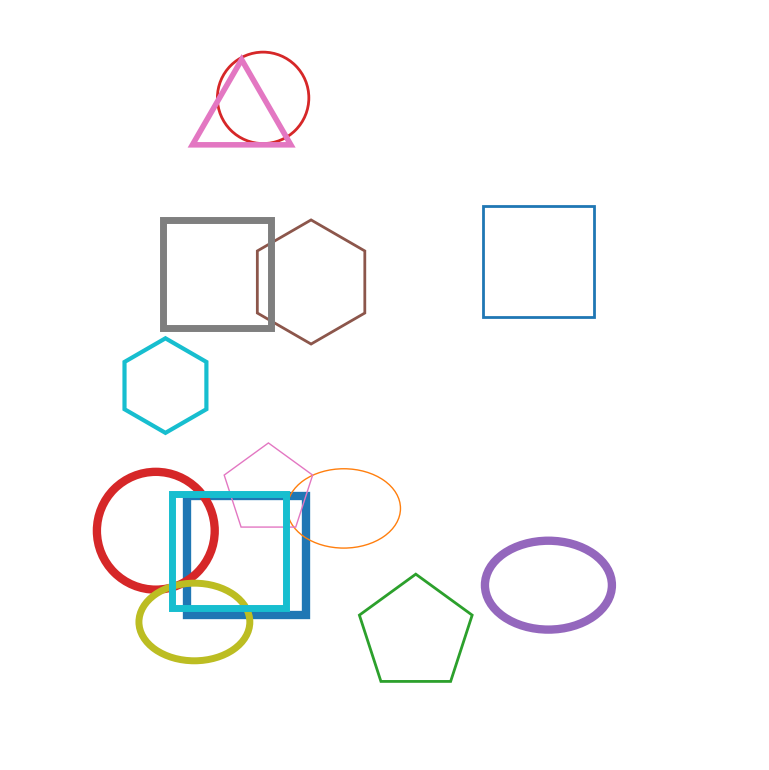[{"shape": "square", "thickness": 1, "radius": 0.36, "center": [0.699, 0.66]}, {"shape": "square", "thickness": 3, "radius": 0.39, "center": [0.32, 0.278]}, {"shape": "oval", "thickness": 0.5, "radius": 0.37, "center": [0.447, 0.34]}, {"shape": "pentagon", "thickness": 1, "radius": 0.39, "center": [0.54, 0.177]}, {"shape": "circle", "thickness": 1, "radius": 0.3, "center": [0.342, 0.873]}, {"shape": "circle", "thickness": 3, "radius": 0.38, "center": [0.202, 0.311]}, {"shape": "oval", "thickness": 3, "radius": 0.41, "center": [0.712, 0.24]}, {"shape": "hexagon", "thickness": 1, "radius": 0.4, "center": [0.404, 0.634]}, {"shape": "pentagon", "thickness": 0.5, "radius": 0.3, "center": [0.349, 0.364]}, {"shape": "triangle", "thickness": 2, "radius": 0.37, "center": [0.314, 0.849]}, {"shape": "square", "thickness": 2.5, "radius": 0.35, "center": [0.282, 0.644]}, {"shape": "oval", "thickness": 2.5, "radius": 0.36, "center": [0.252, 0.192]}, {"shape": "hexagon", "thickness": 1.5, "radius": 0.31, "center": [0.215, 0.499]}, {"shape": "square", "thickness": 2.5, "radius": 0.37, "center": [0.297, 0.284]}]